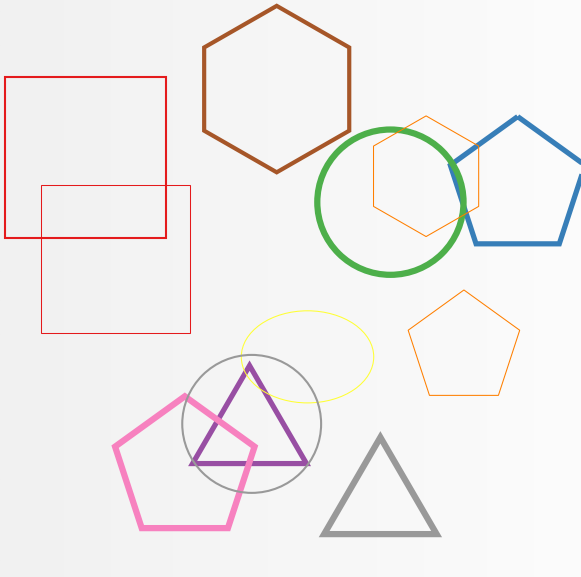[{"shape": "square", "thickness": 1, "radius": 0.69, "center": [0.147, 0.726]}, {"shape": "square", "thickness": 0.5, "radius": 0.64, "center": [0.199, 0.551]}, {"shape": "pentagon", "thickness": 2.5, "radius": 0.61, "center": [0.891, 0.675]}, {"shape": "circle", "thickness": 3, "radius": 0.63, "center": [0.672, 0.649]}, {"shape": "triangle", "thickness": 2.5, "radius": 0.57, "center": [0.429, 0.253]}, {"shape": "pentagon", "thickness": 0.5, "radius": 0.5, "center": [0.798, 0.396]}, {"shape": "hexagon", "thickness": 0.5, "radius": 0.52, "center": [0.733, 0.694]}, {"shape": "oval", "thickness": 0.5, "radius": 0.57, "center": [0.529, 0.381]}, {"shape": "hexagon", "thickness": 2, "radius": 0.72, "center": [0.476, 0.845]}, {"shape": "pentagon", "thickness": 3, "radius": 0.63, "center": [0.318, 0.187]}, {"shape": "circle", "thickness": 1, "radius": 0.6, "center": [0.433, 0.265]}, {"shape": "triangle", "thickness": 3, "radius": 0.56, "center": [0.654, 0.13]}]